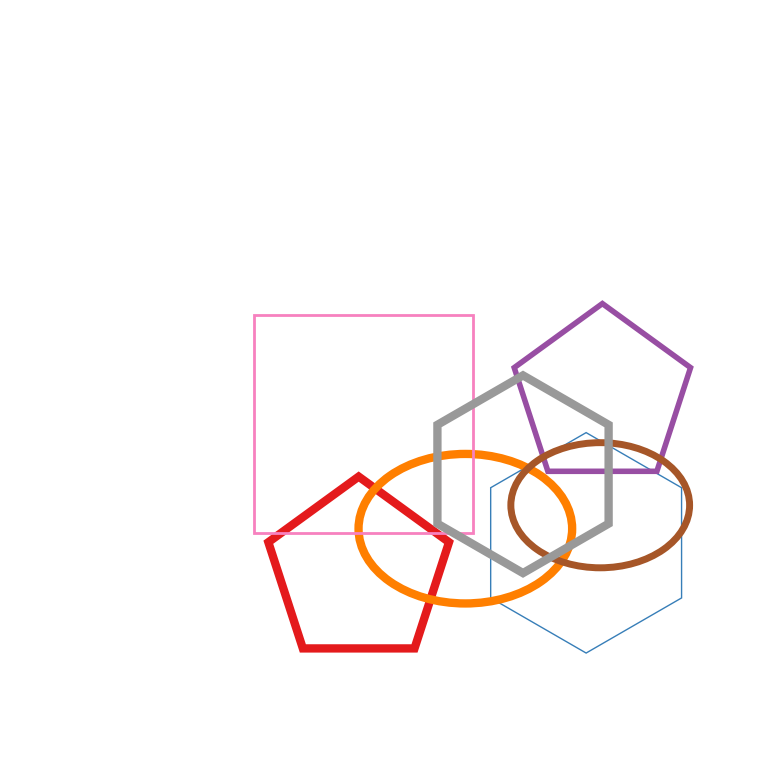[{"shape": "pentagon", "thickness": 3, "radius": 0.62, "center": [0.466, 0.258]}, {"shape": "hexagon", "thickness": 0.5, "radius": 0.72, "center": [0.761, 0.295]}, {"shape": "pentagon", "thickness": 2, "radius": 0.6, "center": [0.782, 0.485]}, {"shape": "oval", "thickness": 3, "radius": 0.69, "center": [0.604, 0.313]}, {"shape": "oval", "thickness": 2.5, "radius": 0.58, "center": [0.78, 0.344]}, {"shape": "square", "thickness": 1, "radius": 0.71, "center": [0.472, 0.449]}, {"shape": "hexagon", "thickness": 3, "radius": 0.64, "center": [0.679, 0.384]}]